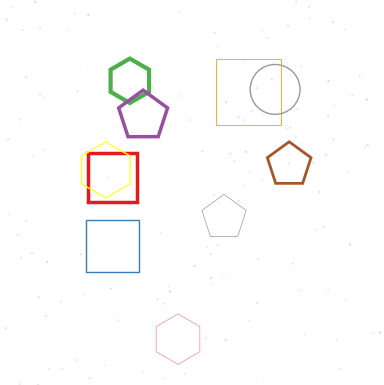[{"shape": "square", "thickness": 2.5, "radius": 0.32, "center": [0.293, 0.538]}, {"shape": "square", "thickness": 1, "radius": 0.34, "center": [0.292, 0.362]}, {"shape": "hexagon", "thickness": 3, "radius": 0.29, "center": [0.337, 0.79]}, {"shape": "pentagon", "thickness": 2.5, "radius": 0.33, "center": [0.372, 0.699]}, {"shape": "square", "thickness": 0.5, "radius": 0.43, "center": [0.645, 0.762]}, {"shape": "hexagon", "thickness": 1, "radius": 0.36, "center": [0.275, 0.559]}, {"shape": "pentagon", "thickness": 2, "radius": 0.3, "center": [0.751, 0.572]}, {"shape": "hexagon", "thickness": 0.5, "radius": 0.33, "center": [0.462, 0.119]}, {"shape": "circle", "thickness": 1, "radius": 0.32, "center": [0.715, 0.768]}, {"shape": "pentagon", "thickness": 0.5, "radius": 0.3, "center": [0.582, 0.435]}]